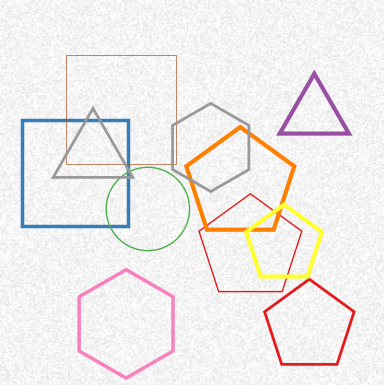[{"shape": "pentagon", "thickness": 1, "radius": 0.7, "center": [0.65, 0.356]}, {"shape": "pentagon", "thickness": 2, "radius": 0.61, "center": [0.804, 0.153]}, {"shape": "square", "thickness": 2.5, "radius": 0.69, "center": [0.194, 0.552]}, {"shape": "circle", "thickness": 1, "radius": 0.54, "center": [0.384, 0.457]}, {"shape": "triangle", "thickness": 3, "radius": 0.52, "center": [0.816, 0.705]}, {"shape": "pentagon", "thickness": 3, "radius": 0.74, "center": [0.624, 0.523]}, {"shape": "pentagon", "thickness": 3, "radius": 0.52, "center": [0.738, 0.365]}, {"shape": "square", "thickness": 0.5, "radius": 0.71, "center": [0.314, 0.715]}, {"shape": "hexagon", "thickness": 2.5, "radius": 0.7, "center": [0.328, 0.159]}, {"shape": "hexagon", "thickness": 2, "radius": 0.57, "center": [0.547, 0.617]}, {"shape": "triangle", "thickness": 2, "radius": 0.6, "center": [0.241, 0.599]}]